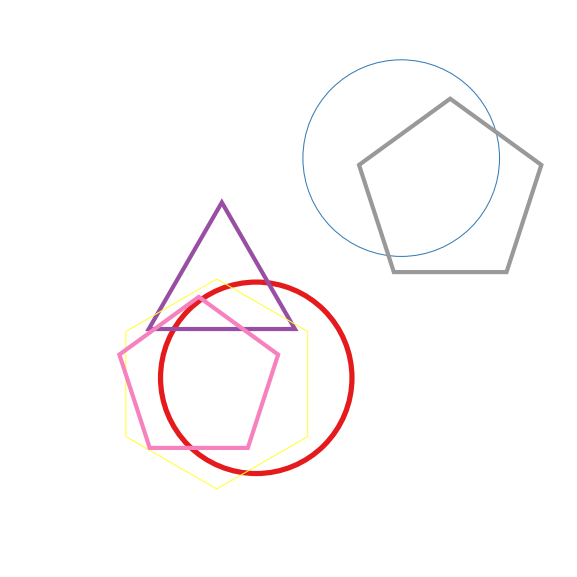[{"shape": "circle", "thickness": 2.5, "radius": 0.83, "center": [0.444, 0.345]}, {"shape": "circle", "thickness": 0.5, "radius": 0.85, "center": [0.695, 0.725]}, {"shape": "triangle", "thickness": 2, "radius": 0.73, "center": [0.384, 0.502]}, {"shape": "hexagon", "thickness": 0.5, "radius": 0.91, "center": [0.375, 0.334]}, {"shape": "pentagon", "thickness": 2, "radius": 0.72, "center": [0.344, 0.34]}, {"shape": "pentagon", "thickness": 2, "radius": 0.83, "center": [0.78, 0.662]}]